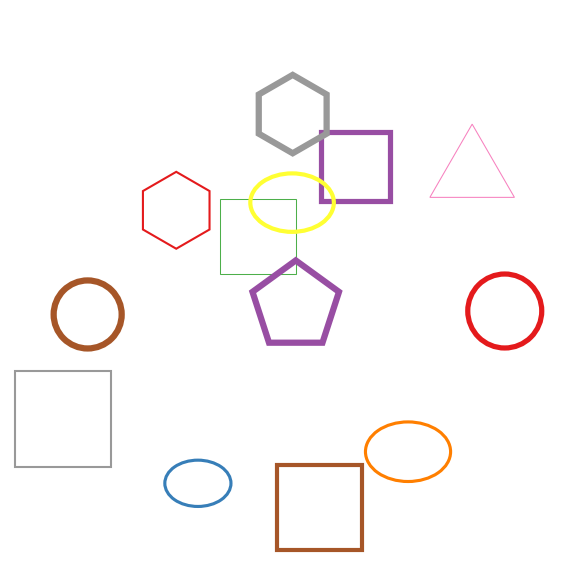[{"shape": "hexagon", "thickness": 1, "radius": 0.33, "center": [0.305, 0.635]}, {"shape": "circle", "thickness": 2.5, "radius": 0.32, "center": [0.874, 0.461]}, {"shape": "oval", "thickness": 1.5, "radius": 0.29, "center": [0.343, 0.162]}, {"shape": "square", "thickness": 0.5, "radius": 0.33, "center": [0.446, 0.59]}, {"shape": "square", "thickness": 2.5, "radius": 0.3, "center": [0.615, 0.711]}, {"shape": "pentagon", "thickness": 3, "radius": 0.39, "center": [0.512, 0.469]}, {"shape": "oval", "thickness": 1.5, "radius": 0.37, "center": [0.707, 0.217]}, {"shape": "oval", "thickness": 2, "radius": 0.36, "center": [0.506, 0.648]}, {"shape": "square", "thickness": 2, "radius": 0.37, "center": [0.554, 0.121]}, {"shape": "circle", "thickness": 3, "radius": 0.29, "center": [0.152, 0.455]}, {"shape": "triangle", "thickness": 0.5, "radius": 0.42, "center": [0.818, 0.7]}, {"shape": "hexagon", "thickness": 3, "radius": 0.34, "center": [0.507, 0.802]}, {"shape": "square", "thickness": 1, "radius": 0.42, "center": [0.109, 0.274]}]